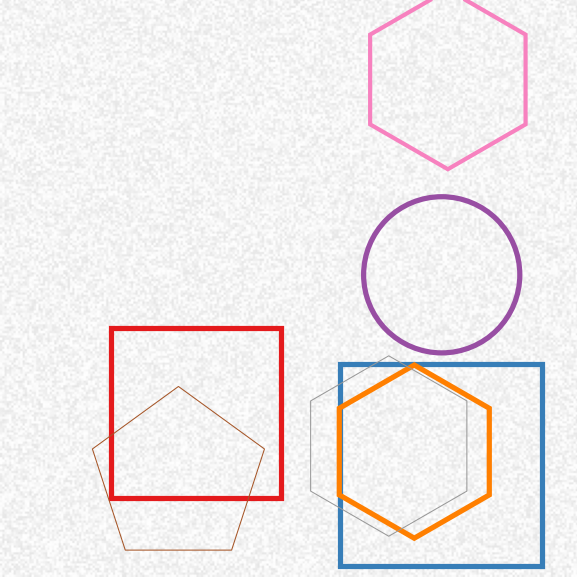[{"shape": "square", "thickness": 2.5, "radius": 0.73, "center": [0.339, 0.284]}, {"shape": "square", "thickness": 2.5, "radius": 0.88, "center": [0.764, 0.194]}, {"shape": "circle", "thickness": 2.5, "radius": 0.68, "center": [0.765, 0.523]}, {"shape": "hexagon", "thickness": 2.5, "radius": 0.75, "center": [0.717, 0.217]}, {"shape": "pentagon", "thickness": 0.5, "radius": 0.78, "center": [0.309, 0.173]}, {"shape": "hexagon", "thickness": 2, "radius": 0.78, "center": [0.775, 0.862]}, {"shape": "hexagon", "thickness": 0.5, "radius": 0.78, "center": [0.673, 0.227]}]